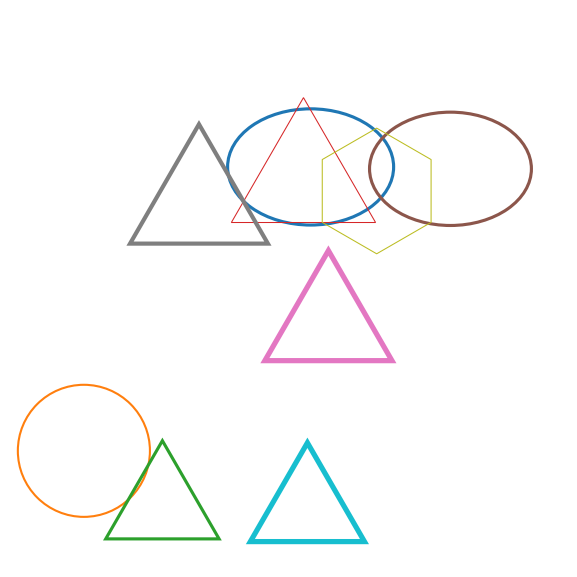[{"shape": "oval", "thickness": 1.5, "radius": 0.72, "center": [0.538, 0.71]}, {"shape": "circle", "thickness": 1, "radius": 0.57, "center": [0.145, 0.218]}, {"shape": "triangle", "thickness": 1.5, "radius": 0.57, "center": [0.281, 0.123]}, {"shape": "triangle", "thickness": 0.5, "radius": 0.72, "center": [0.525, 0.686]}, {"shape": "oval", "thickness": 1.5, "radius": 0.7, "center": [0.78, 0.707]}, {"shape": "triangle", "thickness": 2.5, "radius": 0.64, "center": [0.569, 0.438]}, {"shape": "triangle", "thickness": 2, "radius": 0.69, "center": [0.345, 0.646]}, {"shape": "hexagon", "thickness": 0.5, "radius": 0.54, "center": [0.652, 0.668]}, {"shape": "triangle", "thickness": 2.5, "radius": 0.57, "center": [0.532, 0.118]}]